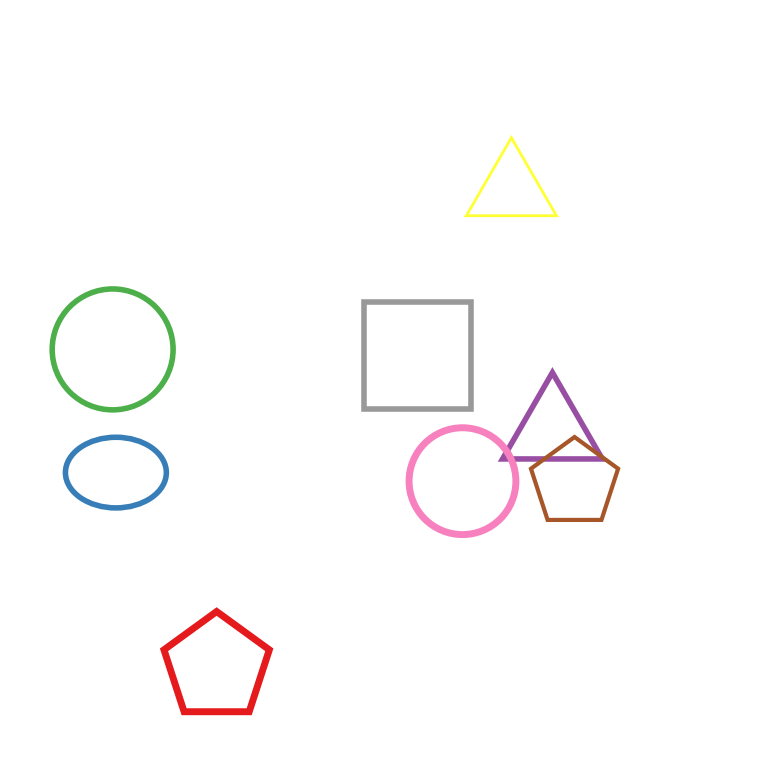[{"shape": "pentagon", "thickness": 2.5, "radius": 0.36, "center": [0.281, 0.134]}, {"shape": "oval", "thickness": 2, "radius": 0.33, "center": [0.151, 0.386]}, {"shape": "circle", "thickness": 2, "radius": 0.39, "center": [0.146, 0.546]}, {"shape": "triangle", "thickness": 2, "radius": 0.37, "center": [0.717, 0.441]}, {"shape": "triangle", "thickness": 1, "radius": 0.34, "center": [0.664, 0.754]}, {"shape": "pentagon", "thickness": 1.5, "radius": 0.3, "center": [0.746, 0.373]}, {"shape": "circle", "thickness": 2.5, "radius": 0.35, "center": [0.601, 0.375]}, {"shape": "square", "thickness": 2, "radius": 0.35, "center": [0.543, 0.539]}]